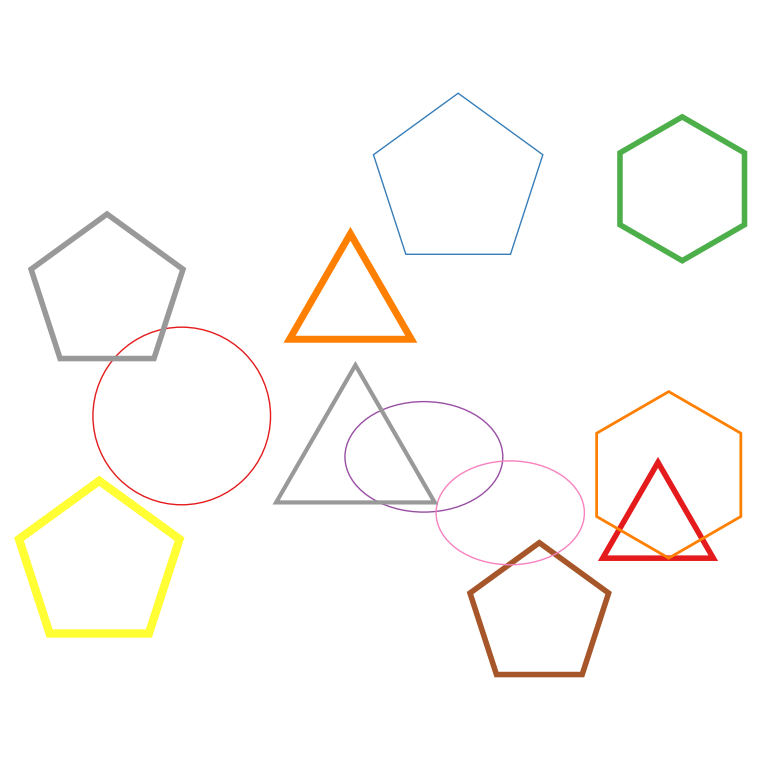[{"shape": "triangle", "thickness": 2, "radius": 0.41, "center": [0.855, 0.317]}, {"shape": "circle", "thickness": 0.5, "radius": 0.58, "center": [0.236, 0.46]}, {"shape": "pentagon", "thickness": 0.5, "radius": 0.58, "center": [0.595, 0.763]}, {"shape": "hexagon", "thickness": 2, "radius": 0.47, "center": [0.886, 0.755]}, {"shape": "oval", "thickness": 0.5, "radius": 0.51, "center": [0.55, 0.407]}, {"shape": "hexagon", "thickness": 1, "radius": 0.54, "center": [0.868, 0.383]}, {"shape": "triangle", "thickness": 2.5, "radius": 0.46, "center": [0.455, 0.605]}, {"shape": "pentagon", "thickness": 3, "radius": 0.55, "center": [0.129, 0.266]}, {"shape": "pentagon", "thickness": 2, "radius": 0.47, "center": [0.7, 0.201]}, {"shape": "oval", "thickness": 0.5, "radius": 0.48, "center": [0.663, 0.334]}, {"shape": "triangle", "thickness": 1.5, "radius": 0.59, "center": [0.462, 0.407]}, {"shape": "pentagon", "thickness": 2, "radius": 0.52, "center": [0.139, 0.618]}]